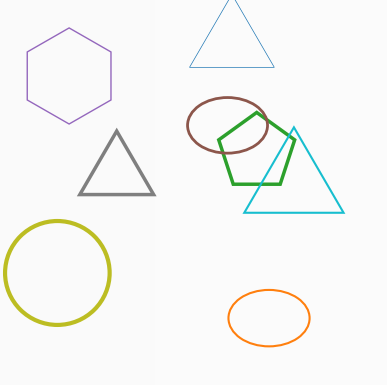[{"shape": "triangle", "thickness": 0.5, "radius": 0.63, "center": [0.598, 0.888]}, {"shape": "oval", "thickness": 1.5, "radius": 0.52, "center": [0.694, 0.174]}, {"shape": "pentagon", "thickness": 2.5, "radius": 0.52, "center": [0.662, 0.605]}, {"shape": "hexagon", "thickness": 1, "radius": 0.62, "center": [0.178, 0.803]}, {"shape": "oval", "thickness": 2, "radius": 0.52, "center": [0.587, 0.674]}, {"shape": "triangle", "thickness": 2.5, "radius": 0.55, "center": [0.301, 0.55]}, {"shape": "circle", "thickness": 3, "radius": 0.67, "center": [0.148, 0.291]}, {"shape": "triangle", "thickness": 1.5, "radius": 0.74, "center": [0.759, 0.521]}]